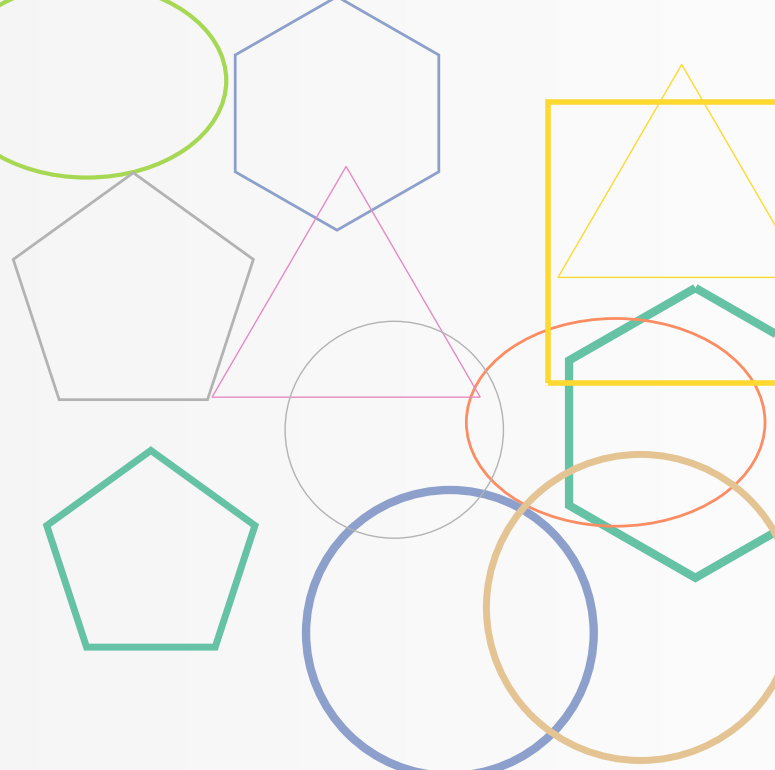[{"shape": "hexagon", "thickness": 3, "radius": 0.94, "center": [0.897, 0.438]}, {"shape": "pentagon", "thickness": 2.5, "radius": 0.71, "center": [0.195, 0.274]}, {"shape": "oval", "thickness": 1, "radius": 0.96, "center": [0.794, 0.452]}, {"shape": "circle", "thickness": 3, "radius": 0.93, "center": [0.581, 0.178]}, {"shape": "hexagon", "thickness": 1, "radius": 0.76, "center": [0.435, 0.853]}, {"shape": "triangle", "thickness": 0.5, "radius": 1.0, "center": [0.447, 0.584]}, {"shape": "oval", "thickness": 1.5, "radius": 0.9, "center": [0.112, 0.895]}, {"shape": "triangle", "thickness": 0.5, "radius": 0.92, "center": [0.88, 0.732]}, {"shape": "square", "thickness": 2, "radius": 0.91, "center": [0.89, 0.685]}, {"shape": "circle", "thickness": 2.5, "radius": 0.99, "center": [0.826, 0.211]}, {"shape": "pentagon", "thickness": 1, "radius": 0.81, "center": [0.172, 0.613]}, {"shape": "circle", "thickness": 0.5, "radius": 0.7, "center": [0.509, 0.442]}]